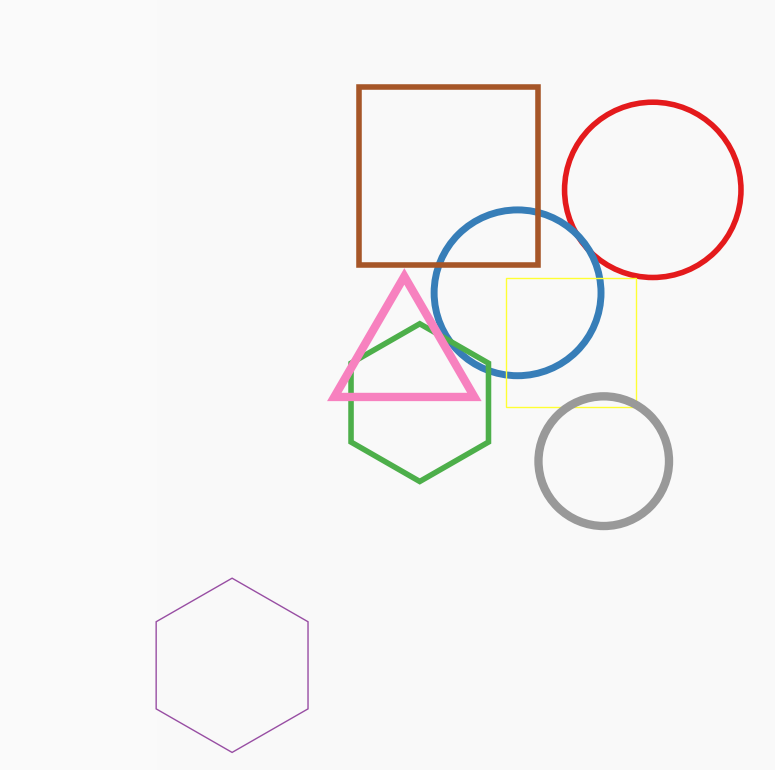[{"shape": "circle", "thickness": 2, "radius": 0.57, "center": [0.842, 0.753]}, {"shape": "circle", "thickness": 2.5, "radius": 0.54, "center": [0.668, 0.62]}, {"shape": "hexagon", "thickness": 2, "radius": 0.51, "center": [0.542, 0.477]}, {"shape": "hexagon", "thickness": 0.5, "radius": 0.57, "center": [0.299, 0.136]}, {"shape": "square", "thickness": 0.5, "radius": 0.42, "center": [0.737, 0.555]}, {"shape": "square", "thickness": 2, "radius": 0.58, "center": [0.579, 0.771]}, {"shape": "triangle", "thickness": 3, "radius": 0.52, "center": [0.522, 0.537]}, {"shape": "circle", "thickness": 3, "radius": 0.42, "center": [0.779, 0.401]}]